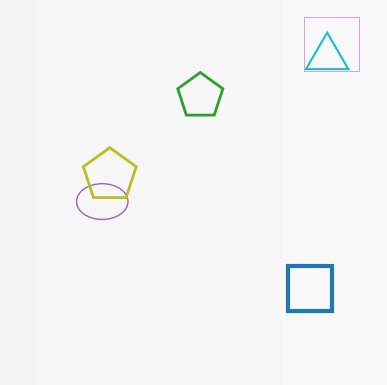[{"shape": "square", "thickness": 3, "radius": 0.29, "center": [0.8, 0.251]}, {"shape": "pentagon", "thickness": 2, "radius": 0.31, "center": [0.517, 0.751]}, {"shape": "oval", "thickness": 1, "radius": 0.33, "center": [0.264, 0.476]}, {"shape": "square", "thickness": 0.5, "radius": 0.36, "center": [0.855, 0.886]}, {"shape": "pentagon", "thickness": 2, "radius": 0.36, "center": [0.283, 0.545]}, {"shape": "triangle", "thickness": 1.5, "radius": 0.32, "center": [0.844, 0.852]}]